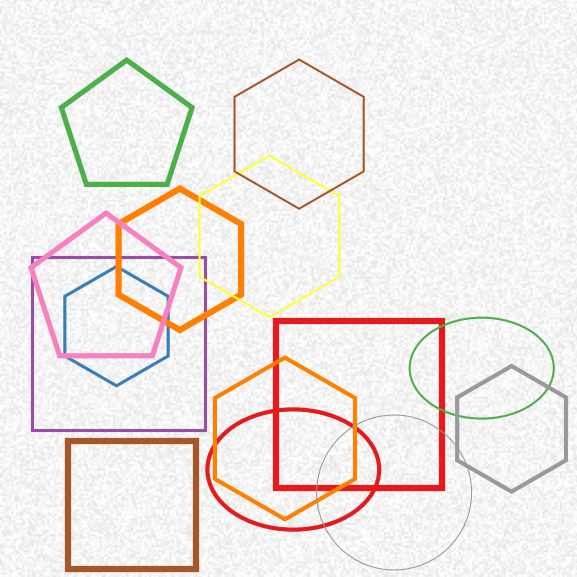[{"shape": "oval", "thickness": 2, "radius": 0.74, "center": [0.508, 0.186]}, {"shape": "square", "thickness": 3, "radius": 0.72, "center": [0.621, 0.298]}, {"shape": "hexagon", "thickness": 1.5, "radius": 0.52, "center": [0.202, 0.434]}, {"shape": "oval", "thickness": 1, "radius": 0.62, "center": [0.834, 0.362]}, {"shape": "pentagon", "thickness": 2.5, "radius": 0.59, "center": [0.219, 0.776]}, {"shape": "square", "thickness": 1.5, "radius": 0.75, "center": [0.205, 0.405]}, {"shape": "hexagon", "thickness": 2, "radius": 0.7, "center": [0.493, 0.24]}, {"shape": "hexagon", "thickness": 3, "radius": 0.61, "center": [0.311, 0.55]}, {"shape": "hexagon", "thickness": 1, "radius": 0.7, "center": [0.467, 0.59]}, {"shape": "hexagon", "thickness": 1, "radius": 0.65, "center": [0.518, 0.767]}, {"shape": "square", "thickness": 3, "radius": 0.55, "center": [0.229, 0.125]}, {"shape": "pentagon", "thickness": 2.5, "radius": 0.68, "center": [0.184, 0.494]}, {"shape": "circle", "thickness": 0.5, "radius": 0.67, "center": [0.682, 0.146]}, {"shape": "hexagon", "thickness": 2, "radius": 0.54, "center": [0.886, 0.257]}]